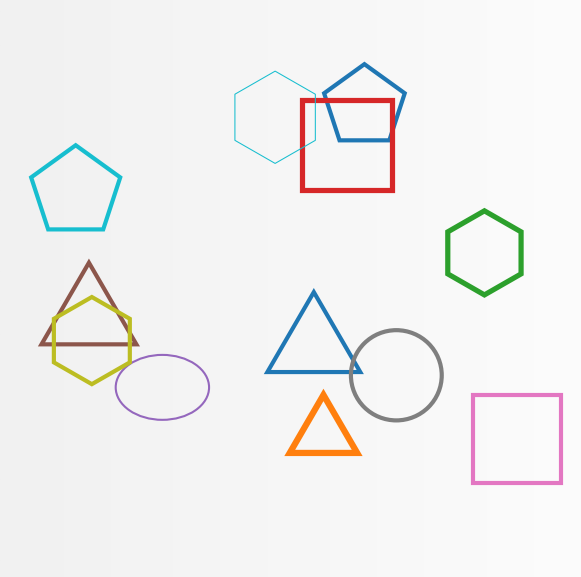[{"shape": "pentagon", "thickness": 2, "radius": 0.36, "center": [0.627, 0.815]}, {"shape": "triangle", "thickness": 2, "radius": 0.46, "center": [0.54, 0.401]}, {"shape": "triangle", "thickness": 3, "radius": 0.33, "center": [0.556, 0.248]}, {"shape": "hexagon", "thickness": 2.5, "radius": 0.36, "center": [0.833, 0.561]}, {"shape": "square", "thickness": 2.5, "radius": 0.39, "center": [0.597, 0.749]}, {"shape": "oval", "thickness": 1, "radius": 0.4, "center": [0.279, 0.328]}, {"shape": "triangle", "thickness": 2, "radius": 0.47, "center": [0.153, 0.45]}, {"shape": "square", "thickness": 2, "radius": 0.38, "center": [0.89, 0.239]}, {"shape": "circle", "thickness": 2, "radius": 0.39, "center": [0.682, 0.349]}, {"shape": "hexagon", "thickness": 2, "radius": 0.38, "center": [0.158, 0.409]}, {"shape": "pentagon", "thickness": 2, "radius": 0.4, "center": [0.13, 0.667]}, {"shape": "hexagon", "thickness": 0.5, "radius": 0.4, "center": [0.473, 0.796]}]